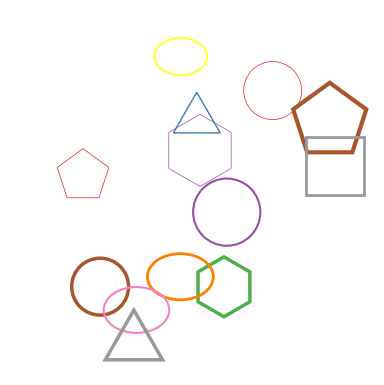[{"shape": "pentagon", "thickness": 0.5, "radius": 0.35, "center": [0.216, 0.543]}, {"shape": "circle", "thickness": 0.5, "radius": 0.38, "center": [0.708, 0.765]}, {"shape": "triangle", "thickness": 1, "radius": 0.35, "center": [0.511, 0.69]}, {"shape": "hexagon", "thickness": 2.5, "radius": 0.39, "center": [0.582, 0.255]}, {"shape": "circle", "thickness": 1.5, "radius": 0.44, "center": [0.589, 0.449]}, {"shape": "hexagon", "thickness": 0.5, "radius": 0.47, "center": [0.519, 0.609]}, {"shape": "oval", "thickness": 2, "radius": 0.43, "center": [0.469, 0.281]}, {"shape": "oval", "thickness": 1.5, "radius": 0.34, "center": [0.469, 0.853]}, {"shape": "pentagon", "thickness": 3, "radius": 0.5, "center": [0.856, 0.685]}, {"shape": "circle", "thickness": 2.5, "radius": 0.37, "center": [0.26, 0.255]}, {"shape": "oval", "thickness": 1.5, "radius": 0.43, "center": [0.355, 0.195]}, {"shape": "square", "thickness": 2, "radius": 0.37, "center": [0.87, 0.569]}, {"shape": "triangle", "thickness": 2.5, "radius": 0.43, "center": [0.348, 0.108]}]